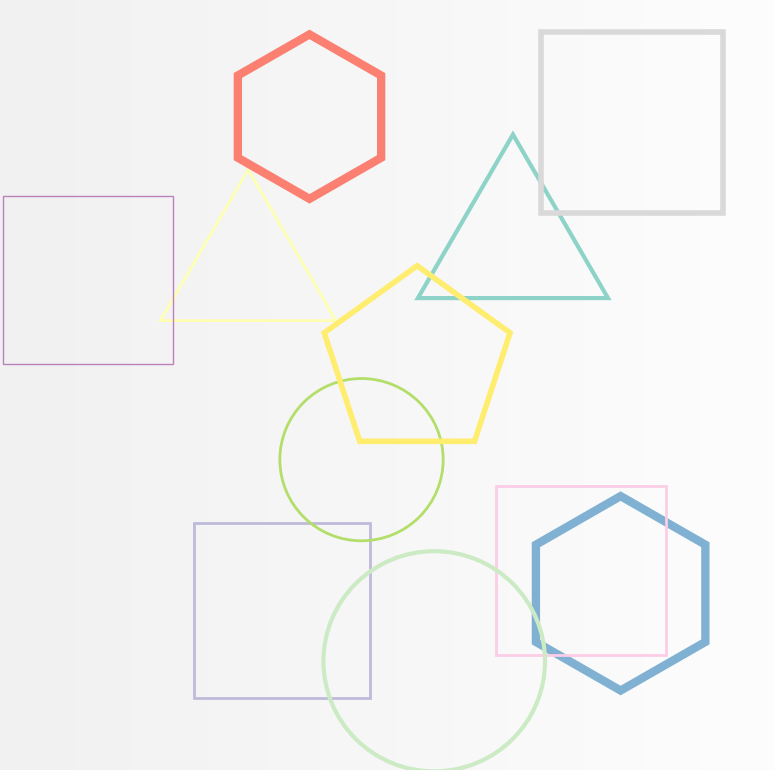[{"shape": "triangle", "thickness": 1.5, "radius": 0.71, "center": [0.662, 0.684]}, {"shape": "triangle", "thickness": 1, "radius": 0.65, "center": [0.32, 0.649]}, {"shape": "square", "thickness": 1, "radius": 0.57, "center": [0.364, 0.207]}, {"shape": "hexagon", "thickness": 3, "radius": 0.53, "center": [0.399, 0.849]}, {"shape": "hexagon", "thickness": 3, "radius": 0.63, "center": [0.801, 0.229]}, {"shape": "circle", "thickness": 1, "radius": 0.53, "center": [0.466, 0.403]}, {"shape": "square", "thickness": 1, "radius": 0.55, "center": [0.75, 0.259]}, {"shape": "square", "thickness": 2, "radius": 0.59, "center": [0.815, 0.84]}, {"shape": "square", "thickness": 0.5, "radius": 0.55, "center": [0.114, 0.636]}, {"shape": "circle", "thickness": 1.5, "radius": 0.71, "center": [0.56, 0.141]}, {"shape": "pentagon", "thickness": 2, "radius": 0.63, "center": [0.538, 0.529]}]